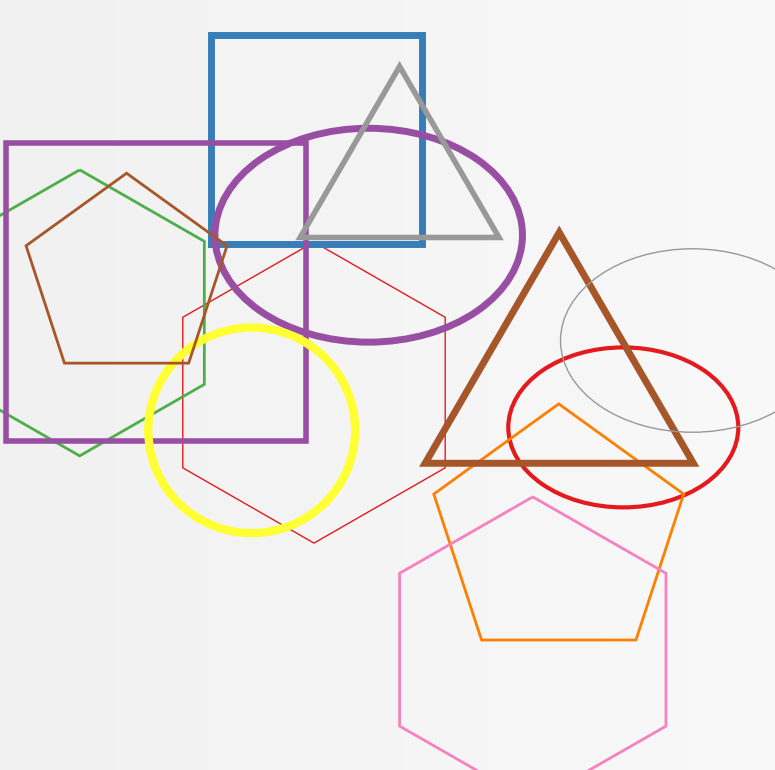[{"shape": "oval", "thickness": 1.5, "radius": 0.74, "center": [0.804, 0.445]}, {"shape": "hexagon", "thickness": 0.5, "radius": 0.98, "center": [0.405, 0.49]}, {"shape": "square", "thickness": 2.5, "radius": 0.68, "center": [0.408, 0.819]}, {"shape": "hexagon", "thickness": 1, "radius": 0.93, "center": [0.103, 0.594]}, {"shape": "square", "thickness": 2, "radius": 0.97, "center": [0.201, 0.621]}, {"shape": "oval", "thickness": 2.5, "radius": 0.99, "center": [0.476, 0.695]}, {"shape": "pentagon", "thickness": 1, "radius": 0.85, "center": [0.721, 0.306]}, {"shape": "circle", "thickness": 3, "radius": 0.67, "center": [0.325, 0.441]}, {"shape": "triangle", "thickness": 2.5, "radius": 1.0, "center": [0.722, 0.498]}, {"shape": "pentagon", "thickness": 1, "radius": 0.68, "center": [0.163, 0.639]}, {"shape": "hexagon", "thickness": 1, "radius": 0.99, "center": [0.687, 0.156]}, {"shape": "triangle", "thickness": 2, "radius": 0.74, "center": [0.516, 0.766]}, {"shape": "oval", "thickness": 0.5, "radius": 0.85, "center": [0.893, 0.558]}]